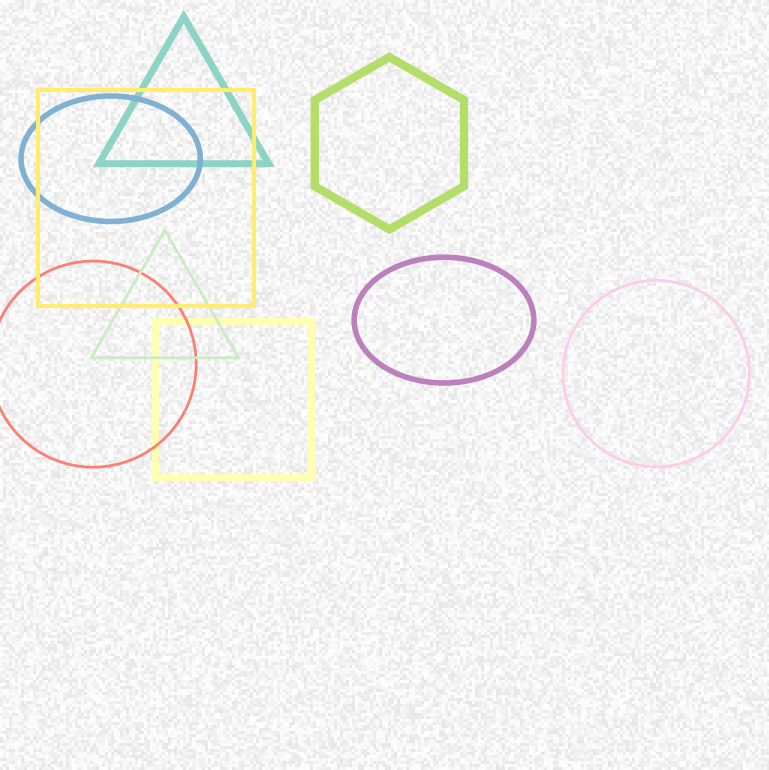[{"shape": "triangle", "thickness": 2.5, "radius": 0.64, "center": [0.239, 0.851]}, {"shape": "square", "thickness": 2.5, "radius": 0.51, "center": [0.303, 0.482]}, {"shape": "circle", "thickness": 1, "radius": 0.67, "center": [0.121, 0.527]}, {"shape": "oval", "thickness": 2, "radius": 0.58, "center": [0.144, 0.794]}, {"shape": "hexagon", "thickness": 3, "radius": 0.56, "center": [0.506, 0.814]}, {"shape": "circle", "thickness": 1, "radius": 0.61, "center": [0.852, 0.515]}, {"shape": "oval", "thickness": 2, "radius": 0.58, "center": [0.577, 0.584]}, {"shape": "triangle", "thickness": 1, "radius": 0.55, "center": [0.214, 0.591]}, {"shape": "square", "thickness": 1.5, "radius": 0.7, "center": [0.19, 0.743]}]